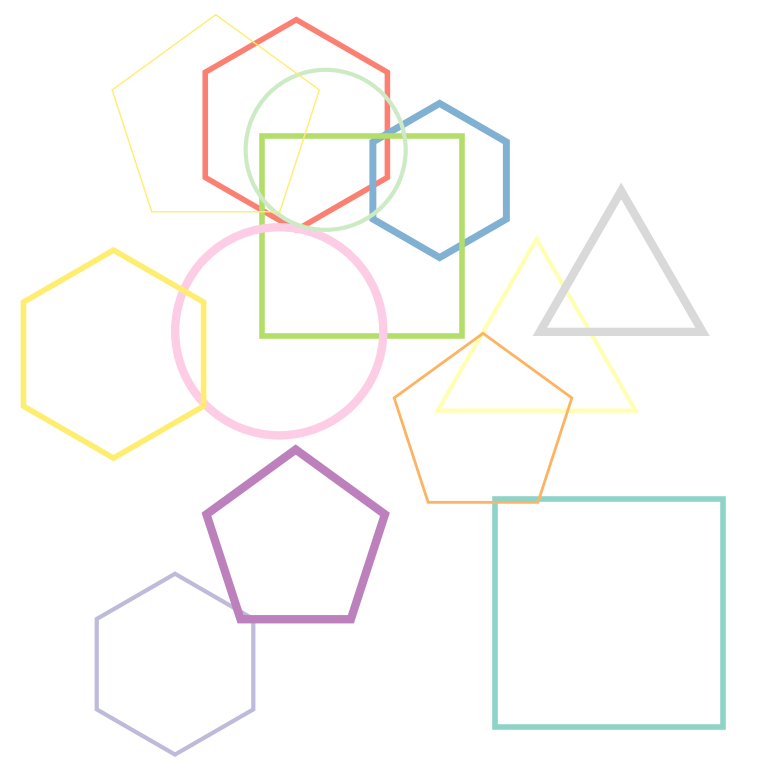[{"shape": "square", "thickness": 2, "radius": 0.74, "center": [0.791, 0.204]}, {"shape": "triangle", "thickness": 1.5, "radius": 0.74, "center": [0.697, 0.541]}, {"shape": "hexagon", "thickness": 1.5, "radius": 0.59, "center": [0.227, 0.137]}, {"shape": "hexagon", "thickness": 2, "radius": 0.68, "center": [0.385, 0.838]}, {"shape": "hexagon", "thickness": 2.5, "radius": 0.5, "center": [0.571, 0.766]}, {"shape": "pentagon", "thickness": 1, "radius": 0.61, "center": [0.627, 0.446]}, {"shape": "square", "thickness": 2, "radius": 0.65, "center": [0.47, 0.694]}, {"shape": "circle", "thickness": 3, "radius": 0.68, "center": [0.363, 0.57]}, {"shape": "triangle", "thickness": 3, "radius": 0.61, "center": [0.807, 0.63]}, {"shape": "pentagon", "thickness": 3, "radius": 0.61, "center": [0.384, 0.294]}, {"shape": "circle", "thickness": 1.5, "radius": 0.52, "center": [0.423, 0.805]}, {"shape": "hexagon", "thickness": 2, "radius": 0.68, "center": [0.147, 0.54]}, {"shape": "pentagon", "thickness": 0.5, "radius": 0.71, "center": [0.28, 0.839]}]